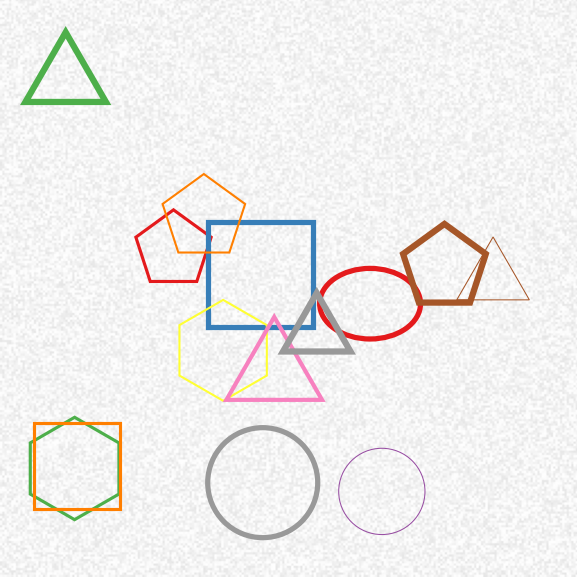[{"shape": "pentagon", "thickness": 1.5, "radius": 0.34, "center": [0.3, 0.567]}, {"shape": "oval", "thickness": 2.5, "radius": 0.44, "center": [0.641, 0.473]}, {"shape": "square", "thickness": 2.5, "radius": 0.45, "center": [0.451, 0.525]}, {"shape": "triangle", "thickness": 3, "radius": 0.4, "center": [0.114, 0.863]}, {"shape": "hexagon", "thickness": 1.5, "radius": 0.44, "center": [0.129, 0.188]}, {"shape": "circle", "thickness": 0.5, "radius": 0.37, "center": [0.661, 0.148]}, {"shape": "pentagon", "thickness": 1, "radius": 0.38, "center": [0.353, 0.623]}, {"shape": "square", "thickness": 1.5, "radius": 0.37, "center": [0.133, 0.192]}, {"shape": "hexagon", "thickness": 1, "radius": 0.44, "center": [0.386, 0.392]}, {"shape": "triangle", "thickness": 0.5, "radius": 0.36, "center": [0.854, 0.516]}, {"shape": "pentagon", "thickness": 3, "radius": 0.38, "center": [0.77, 0.536]}, {"shape": "triangle", "thickness": 2, "radius": 0.48, "center": [0.475, 0.355]}, {"shape": "circle", "thickness": 2.5, "radius": 0.48, "center": [0.455, 0.163]}, {"shape": "triangle", "thickness": 3, "radius": 0.34, "center": [0.548, 0.424]}]